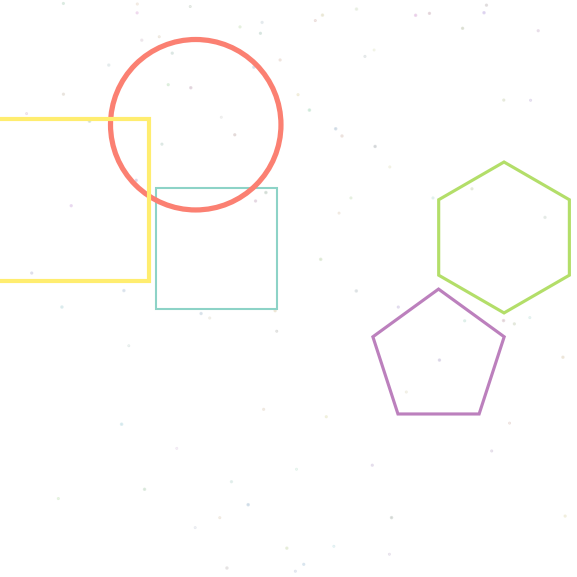[{"shape": "square", "thickness": 1, "radius": 0.52, "center": [0.375, 0.569]}, {"shape": "circle", "thickness": 2.5, "radius": 0.74, "center": [0.339, 0.783]}, {"shape": "hexagon", "thickness": 1.5, "radius": 0.65, "center": [0.873, 0.588]}, {"shape": "pentagon", "thickness": 1.5, "radius": 0.6, "center": [0.759, 0.379]}, {"shape": "square", "thickness": 2, "radius": 0.7, "center": [0.118, 0.653]}]